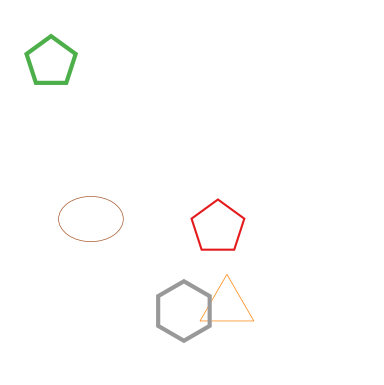[{"shape": "pentagon", "thickness": 1.5, "radius": 0.36, "center": [0.566, 0.41]}, {"shape": "pentagon", "thickness": 3, "radius": 0.34, "center": [0.133, 0.839]}, {"shape": "triangle", "thickness": 0.5, "radius": 0.4, "center": [0.589, 0.207]}, {"shape": "oval", "thickness": 0.5, "radius": 0.42, "center": [0.236, 0.431]}, {"shape": "hexagon", "thickness": 3, "radius": 0.39, "center": [0.478, 0.192]}]